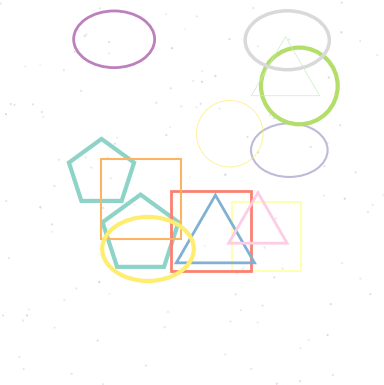[{"shape": "pentagon", "thickness": 3, "radius": 0.52, "center": [0.365, 0.391]}, {"shape": "pentagon", "thickness": 3, "radius": 0.44, "center": [0.264, 0.55]}, {"shape": "square", "thickness": 1.5, "radius": 0.45, "center": [0.692, 0.386]}, {"shape": "oval", "thickness": 1.5, "radius": 0.5, "center": [0.751, 0.61]}, {"shape": "square", "thickness": 2, "radius": 0.52, "center": [0.548, 0.399]}, {"shape": "triangle", "thickness": 2, "radius": 0.59, "center": [0.56, 0.376]}, {"shape": "square", "thickness": 1.5, "radius": 0.52, "center": [0.367, 0.483]}, {"shape": "circle", "thickness": 3, "radius": 0.5, "center": [0.777, 0.777]}, {"shape": "triangle", "thickness": 2, "radius": 0.44, "center": [0.67, 0.412]}, {"shape": "oval", "thickness": 2.5, "radius": 0.55, "center": [0.746, 0.895]}, {"shape": "oval", "thickness": 2, "radius": 0.53, "center": [0.296, 0.898]}, {"shape": "triangle", "thickness": 0.5, "radius": 0.51, "center": [0.741, 0.802]}, {"shape": "oval", "thickness": 3, "radius": 0.59, "center": [0.384, 0.353]}, {"shape": "circle", "thickness": 0.5, "radius": 0.43, "center": [0.597, 0.653]}]